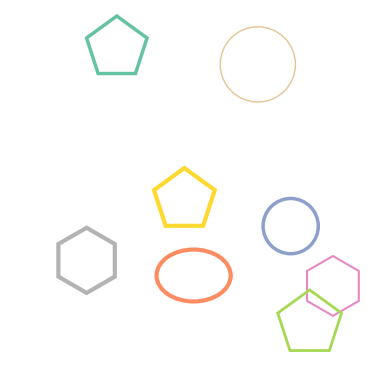[{"shape": "pentagon", "thickness": 2.5, "radius": 0.41, "center": [0.303, 0.876]}, {"shape": "oval", "thickness": 3, "radius": 0.48, "center": [0.503, 0.284]}, {"shape": "circle", "thickness": 2.5, "radius": 0.36, "center": [0.755, 0.413]}, {"shape": "hexagon", "thickness": 1.5, "radius": 0.39, "center": [0.865, 0.257]}, {"shape": "pentagon", "thickness": 2, "radius": 0.44, "center": [0.804, 0.16]}, {"shape": "pentagon", "thickness": 3, "radius": 0.41, "center": [0.479, 0.481]}, {"shape": "circle", "thickness": 1, "radius": 0.49, "center": [0.67, 0.833]}, {"shape": "hexagon", "thickness": 3, "radius": 0.42, "center": [0.225, 0.324]}]